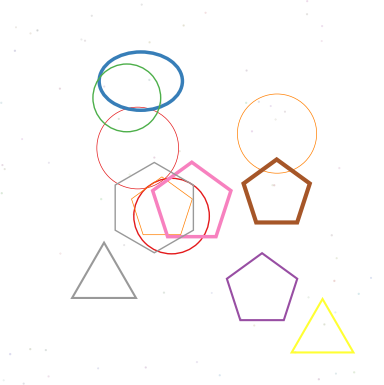[{"shape": "circle", "thickness": 0.5, "radius": 0.53, "center": [0.358, 0.616]}, {"shape": "circle", "thickness": 1, "radius": 0.49, "center": [0.446, 0.439]}, {"shape": "oval", "thickness": 2.5, "radius": 0.54, "center": [0.366, 0.789]}, {"shape": "circle", "thickness": 1, "radius": 0.44, "center": [0.329, 0.746]}, {"shape": "pentagon", "thickness": 1.5, "radius": 0.48, "center": [0.681, 0.246]}, {"shape": "circle", "thickness": 0.5, "radius": 0.51, "center": [0.72, 0.653]}, {"shape": "pentagon", "thickness": 0.5, "radius": 0.42, "center": [0.421, 0.458]}, {"shape": "triangle", "thickness": 1.5, "radius": 0.46, "center": [0.838, 0.131]}, {"shape": "pentagon", "thickness": 3, "radius": 0.45, "center": [0.719, 0.495]}, {"shape": "pentagon", "thickness": 2.5, "radius": 0.53, "center": [0.498, 0.472]}, {"shape": "hexagon", "thickness": 1, "radius": 0.59, "center": [0.401, 0.461]}, {"shape": "triangle", "thickness": 1.5, "radius": 0.48, "center": [0.27, 0.274]}]